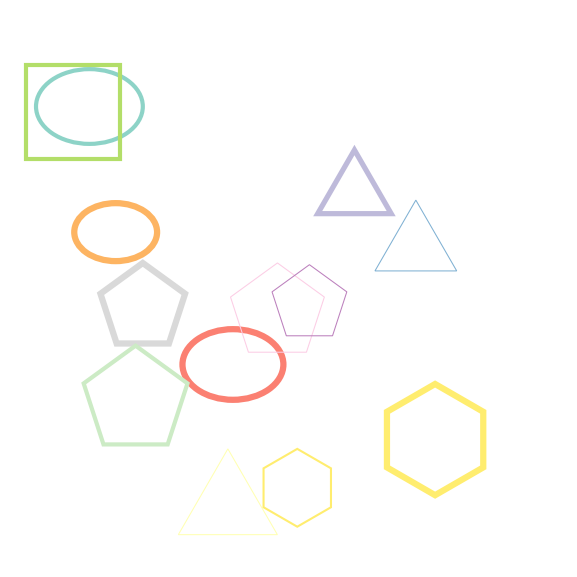[{"shape": "oval", "thickness": 2, "radius": 0.46, "center": [0.155, 0.815]}, {"shape": "triangle", "thickness": 0.5, "radius": 0.5, "center": [0.395, 0.123]}, {"shape": "triangle", "thickness": 2.5, "radius": 0.37, "center": [0.614, 0.666]}, {"shape": "oval", "thickness": 3, "radius": 0.44, "center": [0.403, 0.368]}, {"shape": "triangle", "thickness": 0.5, "radius": 0.41, "center": [0.72, 0.571]}, {"shape": "oval", "thickness": 3, "radius": 0.36, "center": [0.2, 0.597]}, {"shape": "square", "thickness": 2, "radius": 0.41, "center": [0.126, 0.805]}, {"shape": "pentagon", "thickness": 0.5, "radius": 0.43, "center": [0.48, 0.458]}, {"shape": "pentagon", "thickness": 3, "radius": 0.39, "center": [0.247, 0.467]}, {"shape": "pentagon", "thickness": 0.5, "radius": 0.34, "center": [0.536, 0.473]}, {"shape": "pentagon", "thickness": 2, "radius": 0.47, "center": [0.235, 0.306]}, {"shape": "hexagon", "thickness": 1, "radius": 0.34, "center": [0.515, 0.154]}, {"shape": "hexagon", "thickness": 3, "radius": 0.48, "center": [0.753, 0.238]}]